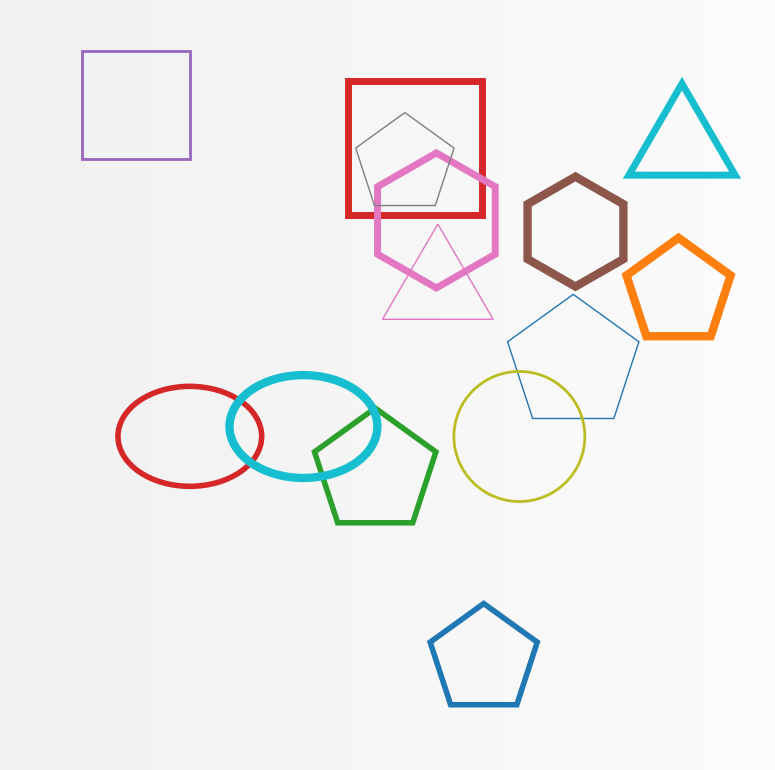[{"shape": "pentagon", "thickness": 2, "radius": 0.36, "center": [0.624, 0.144]}, {"shape": "pentagon", "thickness": 0.5, "radius": 0.45, "center": [0.74, 0.529]}, {"shape": "pentagon", "thickness": 3, "radius": 0.35, "center": [0.876, 0.62]}, {"shape": "pentagon", "thickness": 2, "radius": 0.41, "center": [0.484, 0.388]}, {"shape": "oval", "thickness": 2, "radius": 0.46, "center": [0.245, 0.433]}, {"shape": "square", "thickness": 2.5, "radius": 0.43, "center": [0.536, 0.808]}, {"shape": "square", "thickness": 1, "radius": 0.35, "center": [0.175, 0.864]}, {"shape": "hexagon", "thickness": 3, "radius": 0.36, "center": [0.743, 0.699]}, {"shape": "triangle", "thickness": 0.5, "radius": 0.41, "center": [0.565, 0.627]}, {"shape": "hexagon", "thickness": 2.5, "radius": 0.44, "center": [0.563, 0.714]}, {"shape": "pentagon", "thickness": 0.5, "radius": 0.33, "center": [0.522, 0.787]}, {"shape": "circle", "thickness": 1, "radius": 0.42, "center": [0.67, 0.433]}, {"shape": "oval", "thickness": 3, "radius": 0.48, "center": [0.392, 0.446]}, {"shape": "triangle", "thickness": 2.5, "radius": 0.4, "center": [0.88, 0.812]}]